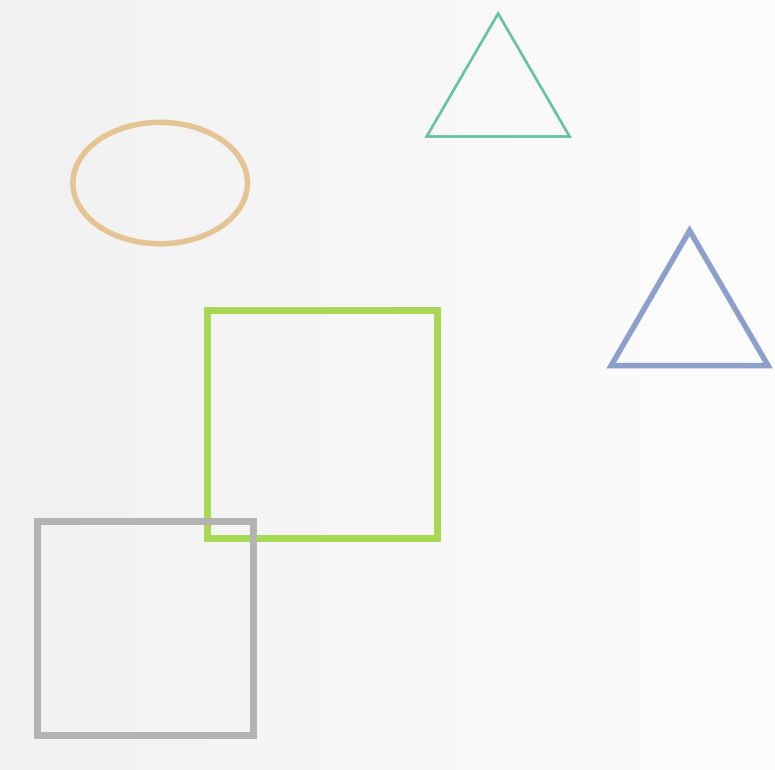[{"shape": "triangle", "thickness": 1, "radius": 0.53, "center": [0.643, 0.876]}, {"shape": "triangle", "thickness": 2, "radius": 0.58, "center": [0.89, 0.584]}, {"shape": "square", "thickness": 2.5, "radius": 0.74, "center": [0.416, 0.449]}, {"shape": "oval", "thickness": 2, "radius": 0.56, "center": [0.207, 0.762]}, {"shape": "square", "thickness": 2.5, "radius": 0.7, "center": [0.187, 0.185]}]